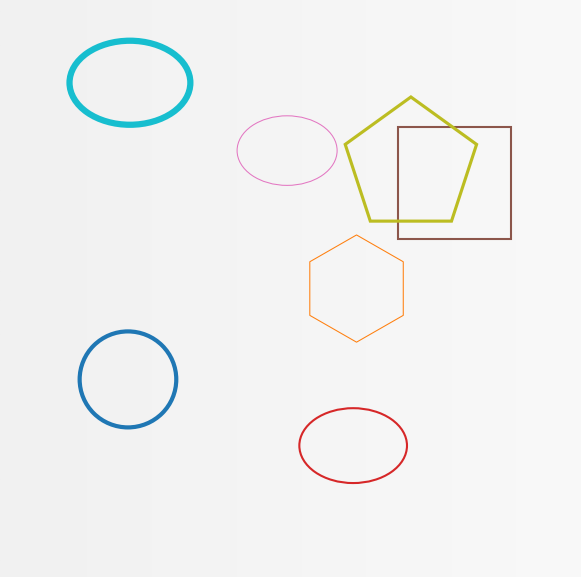[{"shape": "circle", "thickness": 2, "radius": 0.42, "center": [0.22, 0.342]}, {"shape": "hexagon", "thickness": 0.5, "radius": 0.46, "center": [0.613, 0.499]}, {"shape": "oval", "thickness": 1, "radius": 0.46, "center": [0.608, 0.228]}, {"shape": "square", "thickness": 1, "radius": 0.49, "center": [0.782, 0.683]}, {"shape": "oval", "thickness": 0.5, "radius": 0.43, "center": [0.494, 0.738]}, {"shape": "pentagon", "thickness": 1.5, "radius": 0.59, "center": [0.707, 0.712]}, {"shape": "oval", "thickness": 3, "radius": 0.52, "center": [0.224, 0.856]}]